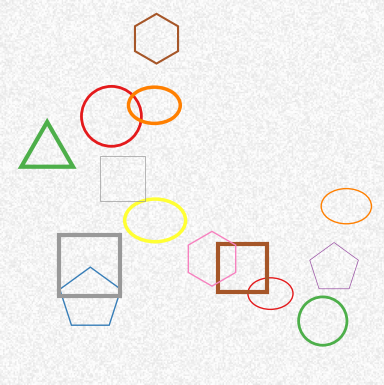[{"shape": "oval", "thickness": 1, "radius": 0.29, "center": [0.702, 0.237]}, {"shape": "circle", "thickness": 2, "radius": 0.39, "center": [0.289, 0.698]}, {"shape": "pentagon", "thickness": 1, "radius": 0.42, "center": [0.235, 0.223]}, {"shape": "triangle", "thickness": 3, "radius": 0.39, "center": [0.122, 0.606]}, {"shape": "circle", "thickness": 2, "radius": 0.31, "center": [0.838, 0.166]}, {"shape": "pentagon", "thickness": 0.5, "radius": 0.33, "center": [0.868, 0.304]}, {"shape": "oval", "thickness": 2.5, "radius": 0.34, "center": [0.401, 0.727]}, {"shape": "oval", "thickness": 1, "radius": 0.33, "center": [0.9, 0.464]}, {"shape": "oval", "thickness": 2.5, "radius": 0.4, "center": [0.403, 0.428]}, {"shape": "square", "thickness": 3, "radius": 0.31, "center": [0.63, 0.304]}, {"shape": "hexagon", "thickness": 1.5, "radius": 0.32, "center": [0.407, 0.9]}, {"shape": "hexagon", "thickness": 1, "radius": 0.36, "center": [0.551, 0.328]}, {"shape": "square", "thickness": 0.5, "radius": 0.29, "center": [0.317, 0.537]}, {"shape": "square", "thickness": 3, "radius": 0.4, "center": [0.232, 0.31]}]